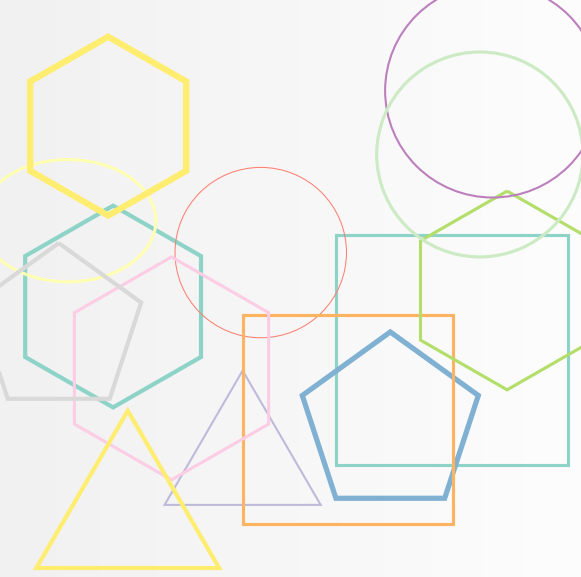[{"shape": "square", "thickness": 1.5, "radius": 1.0, "center": [0.777, 0.394]}, {"shape": "hexagon", "thickness": 2, "radius": 0.87, "center": [0.195, 0.468]}, {"shape": "oval", "thickness": 1.5, "radius": 0.76, "center": [0.117, 0.617]}, {"shape": "triangle", "thickness": 1, "radius": 0.78, "center": [0.417, 0.202]}, {"shape": "circle", "thickness": 0.5, "radius": 0.74, "center": [0.449, 0.562]}, {"shape": "pentagon", "thickness": 2.5, "radius": 0.8, "center": [0.672, 0.265]}, {"shape": "square", "thickness": 1.5, "radius": 0.9, "center": [0.598, 0.272]}, {"shape": "hexagon", "thickness": 1.5, "radius": 0.86, "center": [0.872, 0.496]}, {"shape": "hexagon", "thickness": 1.5, "radius": 0.96, "center": [0.295, 0.361]}, {"shape": "pentagon", "thickness": 2, "radius": 0.75, "center": [0.101, 0.429]}, {"shape": "circle", "thickness": 1, "radius": 0.92, "center": [0.848, 0.842]}, {"shape": "circle", "thickness": 1.5, "radius": 0.89, "center": [0.825, 0.732]}, {"shape": "hexagon", "thickness": 3, "radius": 0.77, "center": [0.186, 0.781]}, {"shape": "triangle", "thickness": 2, "radius": 0.91, "center": [0.22, 0.106]}]